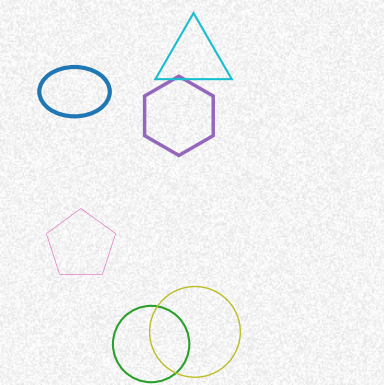[{"shape": "oval", "thickness": 3, "radius": 0.46, "center": [0.194, 0.762]}, {"shape": "circle", "thickness": 1.5, "radius": 0.5, "center": [0.393, 0.106]}, {"shape": "hexagon", "thickness": 2.5, "radius": 0.51, "center": [0.465, 0.699]}, {"shape": "pentagon", "thickness": 0.5, "radius": 0.47, "center": [0.21, 0.364]}, {"shape": "circle", "thickness": 1, "radius": 0.59, "center": [0.506, 0.138]}, {"shape": "triangle", "thickness": 1.5, "radius": 0.57, "center": [0.503, 0.852]}]